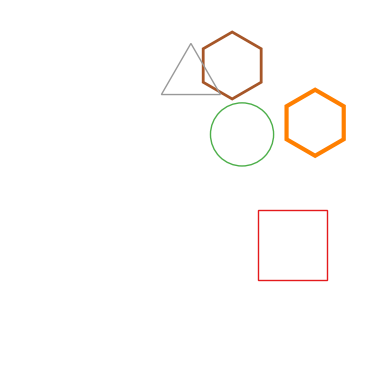[{"shape": "square", "thickness": 1, "radius": 0.45, "center": [0.759, 0.364]}, {"shape": "circle", "thickness": 1, "radius": 0.41, "center": [0.629, 0.651]}, {"shape": "hexagon", "thickness": 3, "radius": 0.43, "center": [0.819, 0.681]}, {"shape": "hexagon", "thickness": 2, "radius": 0.43, "center": [0.603, 0.83]}, {"shape": "triangle", "thickness": 1, "radius": 0.44, "center": [0.496, 0.799]}]